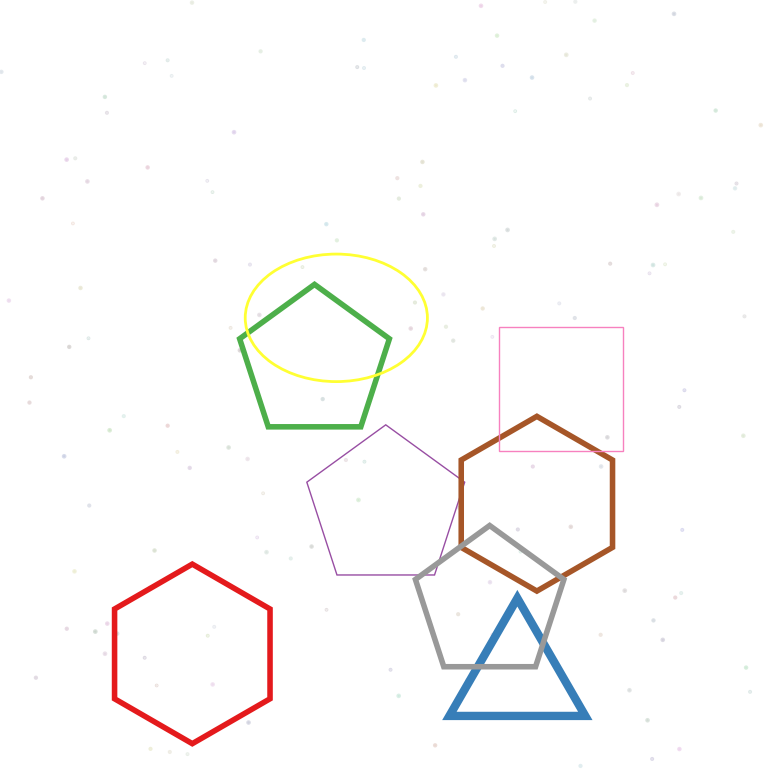[{"shape": "hexagon", "thickness": 2, "radius": 0.58, "center": [0.25, 0.151]}, {"shape": "triangle", "thickness": 3, "radius": 0.51, "center": [0.672, 0.121]}, {"shape": "pentagon", "thickness": 2, "radius": 0.51, "center": [0.408, 0.528]}, {"shape": "pentagon", "thickness": 0.5, "radius": 0.54, "center": [0.501, 0.34]}, {"shape": "oval", "thickness": 1, "radius": 0.59, "center": [0.437, 0.587]}, {"shape": "hexagon", "thickness": 2, "radius": 0.57, "center": [0.697, 0.346]}, {"shape": "square", "thickness": 0.5, "radius": 0.4, "center": [0.729, 0.495]}, {"shape": "pentagon", "thickness": 2, "radius": 0.51, "center": [0.636, 0.216]}]